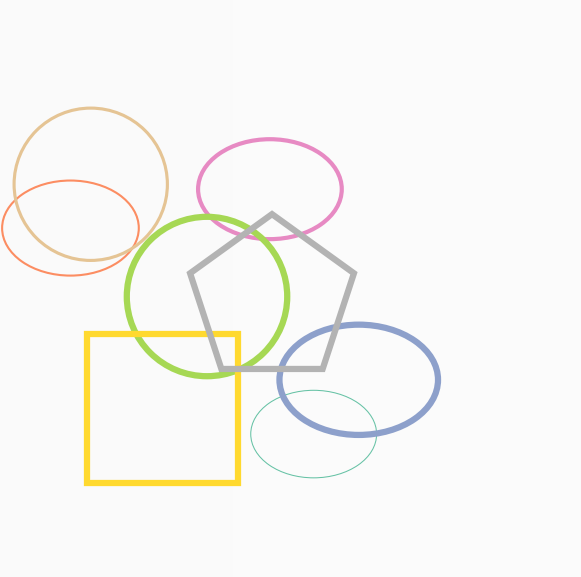[{"shape": "oval", "thickness": 0.5, "radius": 0.54, "center": [0.54, 0.248]}, {"shape": "oval", "thickness": 1, "radius": 0.59, "center": [0.121, 0.604]}, {"shape": "oval", "thickness": 3, "radius": 0.68, "center": [0.617, 0.341]}, {"shape": "oval", "thickness": 2, "radius": 0.62, "center": [0.464, 0.672]}, {"shape": "circle", "thickness": 3, "radius": 0.69, "center": [0.356, 0.486]}, {"shape": "square", "thickness": 3, "radius": 0.65, "center": [0.279, 0.292]}, {"shape": "circle", "thickness": 1.5, "radius": 0.66, "center": [0.156, 0.68]}, {"shape": "pentagon", "thickness": 3, "radius": 0.74, "center": [0.468, 0.48]}]